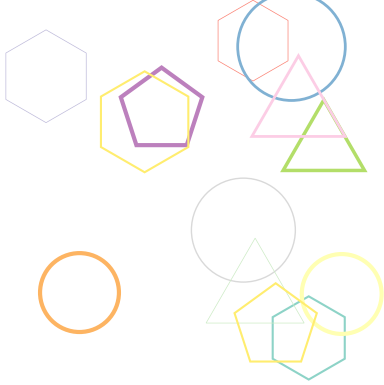[{"shape": "hexagon", "thickness": 1.5, "radius": 0.54, "center": [0.802, 0.122]}, {"shape": "circle", "thickness": 3, "radius": 0.52, "center": [0.888, 0.236]}, {"shape": "hexagon", "thickness": 0.5, "radius": 0.6, "center": [0.12, 0.802]}, {"shape": "hexagon", "thickness": 0.5, "radius": 0.52, "center": [0.657, 0.894]}, {"shape": "circle", "thickness": 2, "radius": 0.7, "center": [0.757, 0.879]}, {"shape": "circle", "thickness": 3, "radius": 0.51, "center": [0.206, 0.24]}, {"shape": "triangle", "thickness": 2.5, "radius": 0.61, "center": [0.841, 0.618]}, {"shape": "triangle", "thickness": 2, "radius": 0.7, "center": [0.775, 0.715]}, {"shape": "circle", "thickness": 1, "radius": 0.67, "center": [0.632, 0.402]}, {"shape": "pentagon", "thickness": 3, "radius": 0.56, "center": [0.42, 0.713]}, {"shape": "triangle", "thickness": 0.5, "radius": 0.74, "center": [0.663, 0.234]}, {"shape": "pentagon", "thickness": 1.5, "radius": 0.56, "center": [0.716, 0.152]}, {"shape": "hexagon", "thickness": 1.5, "radius": 0.66, "center": [0.376, 0.684]}]